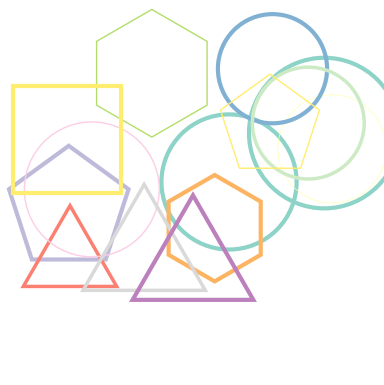[{"shape": "circle", "thickness": 3, "radius": 0.88, "center": [0.595, 0.527]}, {"shape": "circle", "thickness": 3, "radius": 0.98, "center": [0.842, 0.654]}, {"shape": "circle", "thickness": 0.5, "radius": 0.7, "center": [0.862, 0.613]}, {"shape": "pentagon", "thickness": 3, "radius": 0.82, "center": [0.179, 0.458]}, {"shape": "triangle", "thickness": 2.5, "radius": 0.7, "center": [0.182, 0.326]}, {"shape": "circle", "thickness": 3, "radius": 0.71, "center": [0.708, 0.821]}, {"shape": "hexagon", "thickness": 3, "radius": 0.69, "center": [0.558, 0.407]}, {"shape": "hexagon", "thickness": 1, "radius": 0.83, "center": [0.394, 0.81]}, {"shape": "circle", "thickness": 1, "radius": 0.88, "center": [0.239, 0.508]}, {"shape": "triangle", "thickness": 2.5, "radius": 0.92, "center": [0.374, 0.338]}, {"shape": "triangle", "thickness": 3, "radius": 0.91, "center": [0.501, 0.312]}, {"shape": "circle", "thickness": 2.5, "radius": 0.73, "center": [0.801, 0.68]}, {"shape": "square", "thickness": 3, "radius": 0.7, "center": [0.173, 0.637]}, {"shape": "pentagon", "thickness": 1, "radius": 0.68, "center": [0.701, 0.672]}]